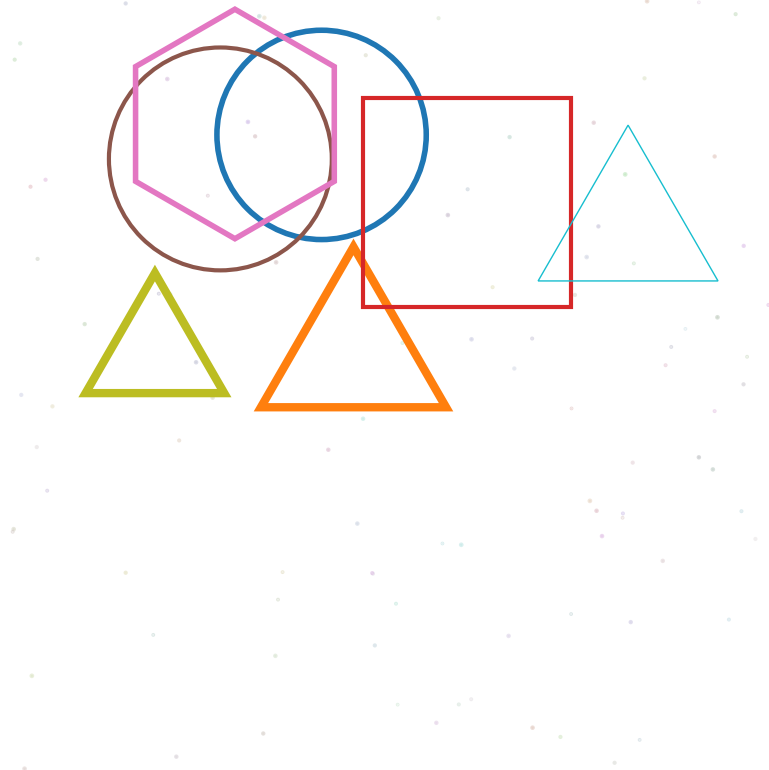[{"shape": "circle", "thickness": 2, "radius": 0.68, "center": [0.418, 0.825]}, {"shape": "triangle", "thickness": 3, "radius": 0.69, "center": [0.459, 0.541]}, {"shape": "square", "thickness": 1.5, "radius": 0.68, "center": [0.607, 0.737]}, {"shape": "circle", "thickness": 1.5, "radius": 0.72, "center": [0.286, 0.794]}, {"shape": "hexagon", "thickness": 2, "radius": 0.75, "center": [0.305, 0.839]}, {"shape": "triangle", "thickness": 3, "radius": 0.52, "center": [0.201, 0.541]}, {"shape": "triangle", "thickness": 0.5, "radius": 0.67, "center": [0.816, 0.703]}]